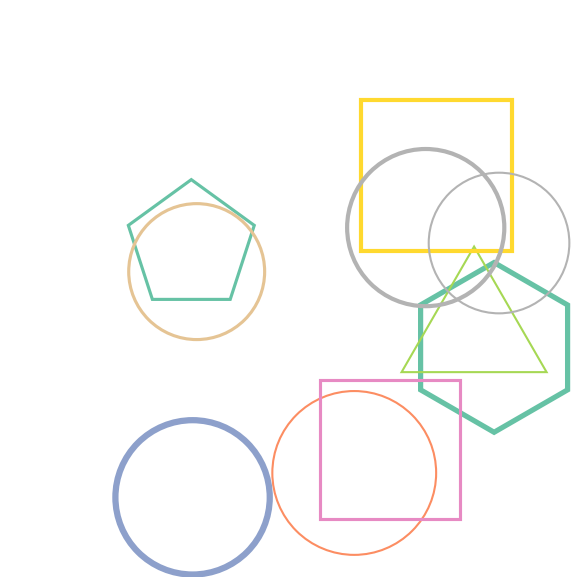[{"shape": "hexagon", "thickness": 2.5, "radius": 0.73, "center": [0.856, 0.398]}, {"shape": "pentagon", "thickness": 1.5, "radius": 0.57, "center": [0.331, 0.573]}, {"shape": "circle", "thickness": 1, "radius": 0.71, "center": [0.613, 0.18]}, {"shape": "circle", "thickness": 3, "radius": 0.67, "center": [0.333, 0.138]}, {"shape": "square", "thickness": 1.5, "radius": 0.6, "center": [0.675, 0.22]}, {"shape": "triangle", "thickness": 1, "radius": 0.72, "center": [0.821, 0.427]}, {"shape": "square", "thickness": 2, "radius": 0.66, "center": [0.756, 0.695]}, {"shape": "circle", "thickness": 1.5, "radius": 0.59, "center": [0.341, 0.529]}, {"shape": "circle", "thickness": 2, "radius": 0.68, "center": [0.737, 0.605]}, {"shape": "circle", "thickness": 1, "radius": 0.61, "center": [0.864, 0.578]}]